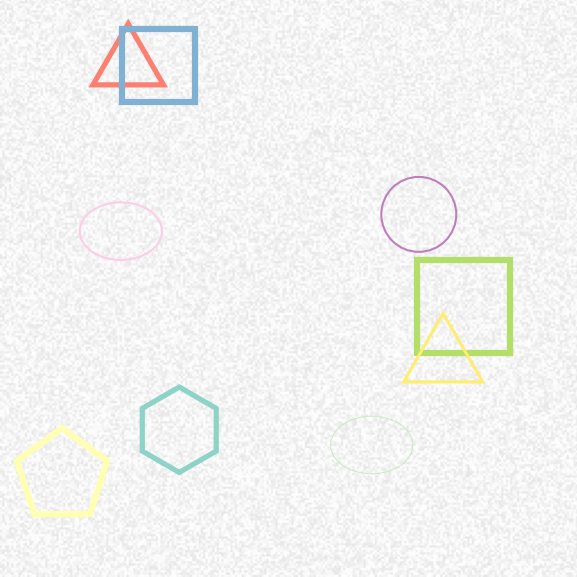[{"shape": "hexagon", "thickness": 2.5, "radius": 0.37, "center": [0.31, 0.255]}, {"shape": "pentagon", "thickness": 3, "radius": 0.41, "center": [0.108, 0.176]}, {"shape": "triangle", "thickness": 2.5, "radius": 0.35, "center": [0.222, 0.887]}, {"shape": "square", "thickness": 3, "radius": 0.32, "center": [0.274, 0.886]}, {"shape": "square", "thickness": 3, "radius": 0.4, "center": [0.803, 0.469]}, {"shape": "oval", "thickness": 1, "radius": 0.36, "center": [0.209, 0.599]}, {"shape": "circle", "thickness": 1, "radius": 0.32, "center": [0.725, 0.628]}, {"shape": "oval", "thickness": 0.5, "radius": 0.36, "center": [0.644, 0.229]}, {"shape": "triangle", "thickness": 1.5, "radius": 0.4, "center": [0.767, 0.377]}]